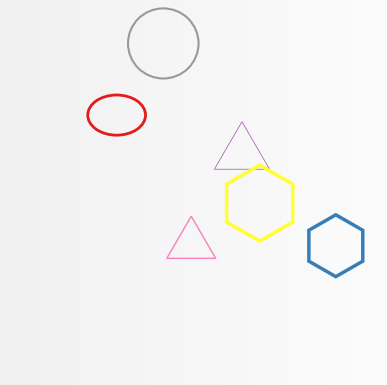[{"shape": "oval", "thickness": 2, "radius": 0.37, "center": [0.301, 0.701]}, {"shape": "hexagon", "thickness": 2.5, "radius": 0.4, "center": [0.867, 0.362]}, {"shape": "triangle", "thickness": 0.5, "radius": 0.41, "center": [0.624, 0.602]}, {"shape": "hexagon", "thickness": 2.5, "radius": 0.49, "center": [0.67, 0.472]}, {"shape": "triangle", "thickness": 1, "radius": 0.36, "center": [0.494, 0.365]}, {"shape": "circle", "thickness": 1.5, "radius": 0.46, "center": [0.421, 0.887]}]